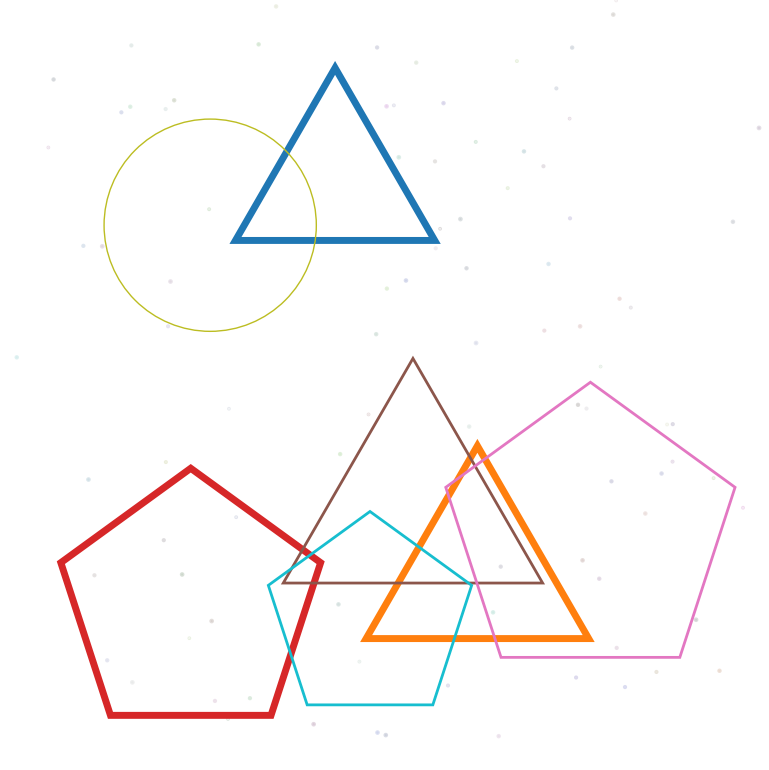[{"shape": "triangle", "thickness": 2.5, "radius": 0.75, "center": [0.435, 0.762]}, {"shape": "triangle", "thickness": 2.5, "radius": 0.83, "center": [0.62, 0.254]}, {"shape": "pentagon", "thickness": 2.5, "radius": 0.89, "center": [0.248, 0.214]}, {"shape": "triangle", "thickness": 1, "radius": 0.97, "center": [0.536, 0.34]}, {"shape": "pentagon", "thickness": 1, "radius": 0.99, "center": [0.767, 0.306]}, {"shape": "circle", "thickness": 0.5, "radius": 0.69, "center": [0.273, 0.708]}, {"shape": "pentagon", "thickness": 1, "radius": 0.69, "center": [0.481, 0.197]}]